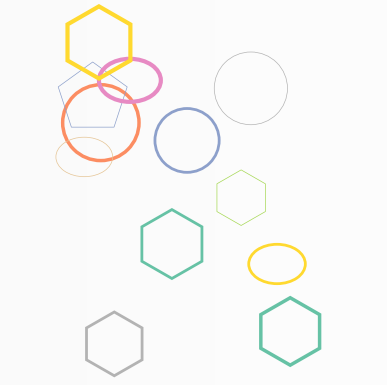[{"shape": "hexagon", "thickness": 2.5, "radius": 0.44, "center": [0.749, 0.139]}, {"shape": "hexagon", "thickness": 2, "radius": 0.45, "center": [0.444, 0.366]}, {"shape": "circle", "thickness": 2.5, "radius": 0.49, "center": [0.26, 0.681]}, {"shape": "pentagon", "thickness": 0.5, "radius": 0.47, "center": [0.239, 0.745]}, {"shape": "circle", "thickness": 2, "radius": 0.41, "center": [0.483, 0.635]}, {"shape": "oval", "thickness": 3, "radius": 0.4, "center": [0.335, 0.791]}, {"shape": "hexagon", "thickness": 0.5, "radius": 0.36, "center": [0.622, 0.487]}, {"shape": "oval", "thickness": 2, "radius": 0.37, "center": [0.715, 0.314]}, {"shape": "hexagon", "thickness": 3, "radius": 0.47, "center": [0.255, 0.89]}, {"shape": "oval", "thickness": 0.5, "radius": 0.37, "center": [0.218, 0.592]}, {"shape": "circle", "thickness": 0.5, "radius": 0.47, "center": [0.647, 0.77]}, {"shape": "hexagon", "thickness": 2, "radius": 0.41, "center": [0.295, 0.107]}]